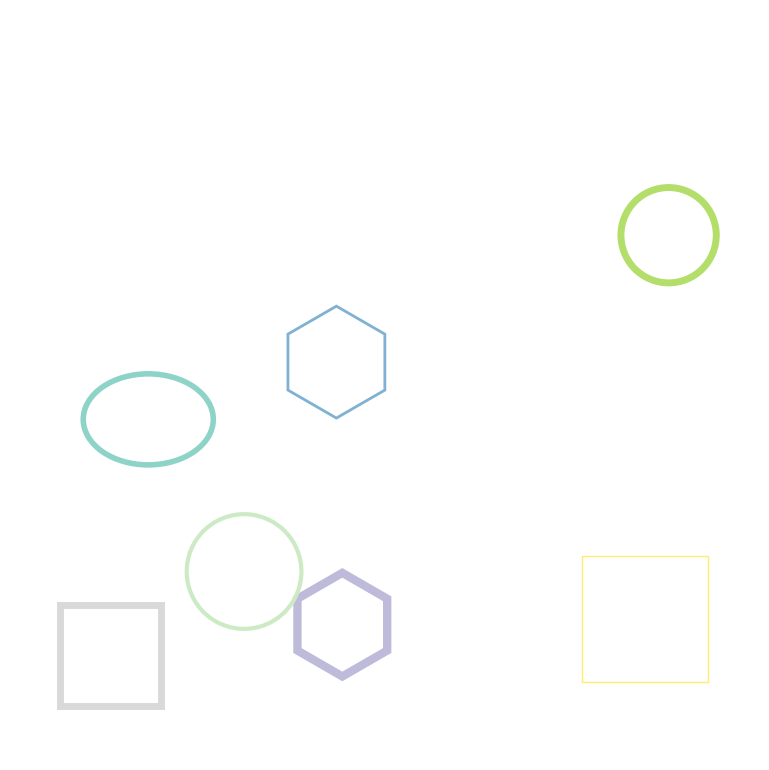[{"shape": "oval", "thickness": 2, "radius": 0.42, "center": [0.193, 0.455]}, {"shape": "hexagon", "thickness": 3, "radius": 0.34, "center": [0.445, 0.189]}, {"shape": "hexagon", "thickness": 1, "radius": 0.36, "center": [0.437, 0.53]}, {"shape": "circle", "thickness": 2.5, "radius": 0.31, "center": [0.868, 0.695]}, {"shape": "square", "thickness": 2.5, "radius": 0.33, "center": [0.143, 0.149]}, {"shape": "circle", "thickness": 1.5, "radius": 0.37, "center": [0.317, 0.258]}, {"shape": "square", "thickness": 0.5, "radius": 0.41, "center": [0.838, 0.196]}]